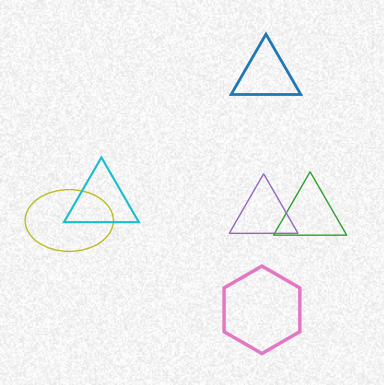[{"shape": "triangle", "thickness": 2, "radius": 0.52, "center": [0.691, 0.807]}, {"shape": "triangle", "thickness": 1, "radius": 0.55, "center": [0.805, 0.444]}, {"shape": "triangle", "thickness": 1, "radius": 0.52, "center": [0.685, 0.446]}, {"shape": "hexagon", "thickness": 2.5, "radius": 0.57, "center": [0.68, 0.195]}, {"shape": "oval", "thickness": 1, "radius": 0.57, "center": [0.18, 0.427]}, {"shape": "triangle", "thickness": 1.5, "radius": 0.56, "center": [0.263, 0.479]}]